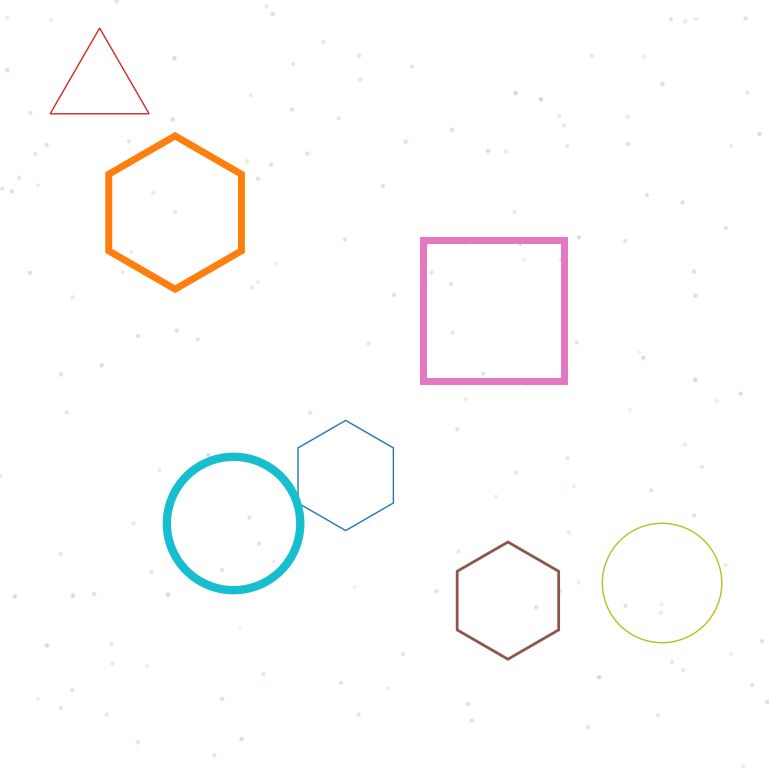[{"shape": "hexagon", "thickness": 0.5, "radius": 0.36, "center": [0.449, 0.382]}, {"shape": "hexagon", "thickness": 2.5, "radius": 0.5, "center": [0.227, 0.724]}, {"shape": "triangle", "thickness": 0.5, "radius": 0.37, "center": [0.129, 0.889]}, {"shape": "hexagon", "thickness": 1, "radius": 0.38, "center": [0.66, 0.22]}, {"shape": "square", "thickness": 2.5, "radius": 0.46, "center": [0.641, 0.597]}, {"shape": "circle", "thickness": 0.5, "radius": 0.39, "center": [0.86, 0.243]}, {"shape": "circle", "thickness": 3, "radius": 0.43, "center": [0.303, 0.32]}]